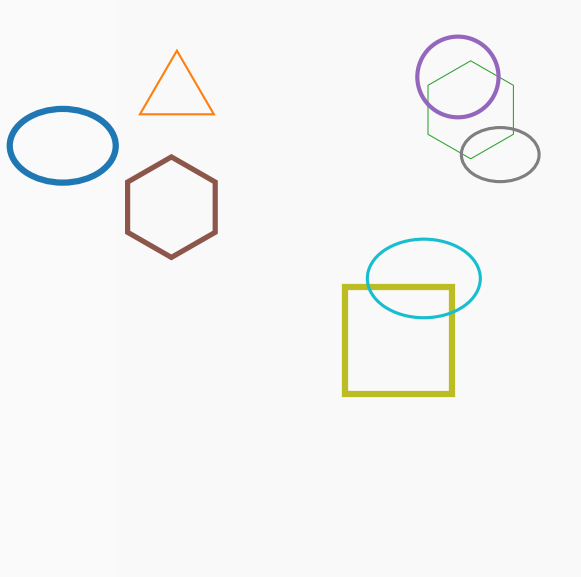[{"shape": "oval", "thickness": 3, "radius": 0.46, "center": [0.108, 0.747]}, {"shape": "triangle", "thickness": 1, "radius": 0.37, "center": [0.304, 0.838]}, {"shape": "hexagon", "thickness": 0.5, "radius": 0.42, "center": [0.81, 0.809]}, {"shape": "circle", "thickness": 2, "radius": 0.35, "center": [0.788, 0.866]}, {"shape": "hexagon", "thickness": 2.5, "radius": 0.43, "center": [0.295, 0.64]}, {"shape": "oval", "thickness": 1.5, "radius": 0.33, "center": [0.861, 0.731]}, {"shape": "square", "thickness": 3, "radius": 0.46, "center": [0.686, 0.41]}, {"shape": "oval", "thickness": 1.5, "radius": 0.49, "center": [0.729, 0.517]}]